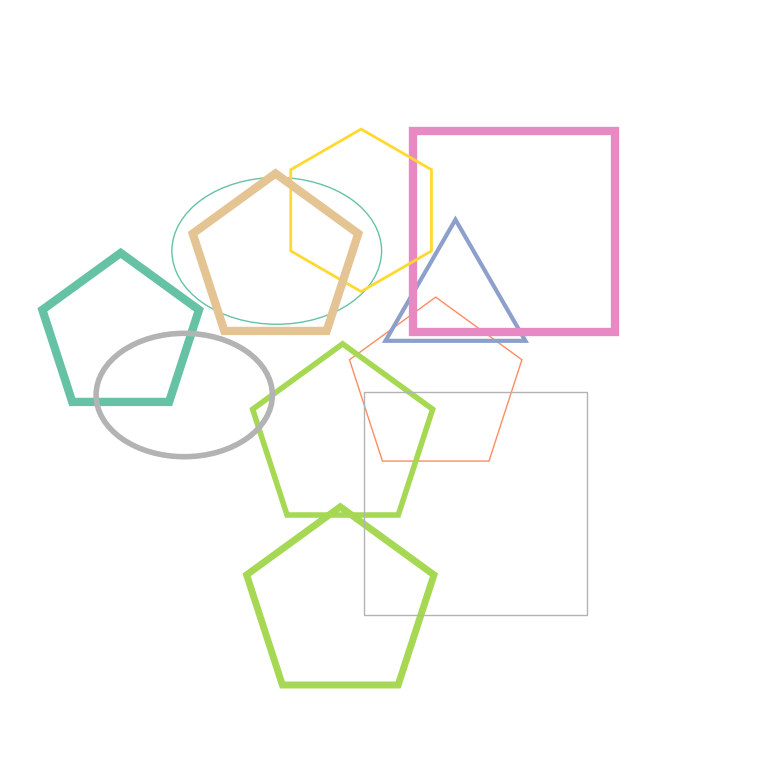[{"shape": "oval", "thickness": 0.5, "radius": 0.68, "center": [0.359, 0.674]}, {"shape": "pentagon", "thickness": 3, "radius": 0.53, "center": [0.157, 0.565]}, {"shape": "pentagon", "thickness": 0.5, "radius": 0.59, "center": [0.566, 0.496]}, {"shape": "triangle", "thickness": 1.5, "radius": 0.52, "center": [0.591, 0.61]}, {"shape": "square", "thickness": 3, "radius": 0.65, "center": [0.667, 0.699]}, {"shape": "pentagon", "thickness": 2, "radius": 0.61, "center": [0.445, 0.431]}, {"shape": "pentagon", "thickness": 2.5, "radius": 0.64, "center": [0.442, 0.214]}, {"shape": "hexagon", "thickness": 1, "radius": 0.53, "center": [0.469, 0.727]}, {"shape": "pentagon", "thickness": 3, "radius": 0.57, "center": [0.358, 0.662]}, {"shape": "square", "thickness": 0.5, "radius": 0.73, "center": [0.618, 0.346]}, {"shape": "oval", "thickness": 2, "radius": 0.57, "center": [0.239, 0.487]}]